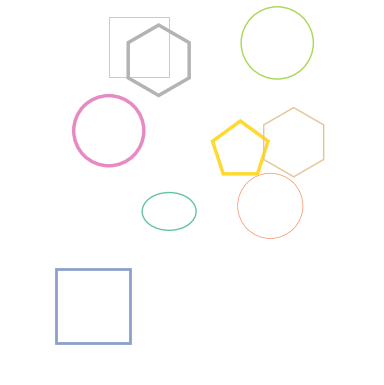[{"shape": "oval", "thickness": 1, "radius": 0.35, "center": [0.439, 0.451]}, {"shape": "circle", "thickness": 0.5, "radius": 0.42, "center": [0.702, 0.465]}, {"shape": "square", "thickness": 2, "radius": 0.48, "center": [0.241, 0.204]}, {"shape": "circle", "thickness": 2.5, "radius": 0.46, "center": [0.283, 0.66]}, {"shape": "circle", "thickness": 1, "radius": 0.47, "center": [0.72, 0.889]}, {"shape": "pentagon", "thickness": 2.5, "radius": 0.38, "center": [0.624, 0.61]}, {"shape": "hexagon", "thickness": 1, "radius": 0.45, "center": [0.763, 0.631]}, {"shape": "square", "thickness": 0.5, "radius": 0.39, "center": [0.361, 0.878]}, {"shape": "hexagon", "thickness": 2.5, "radius": 0.46, "center": [0.412, 0.843]}]